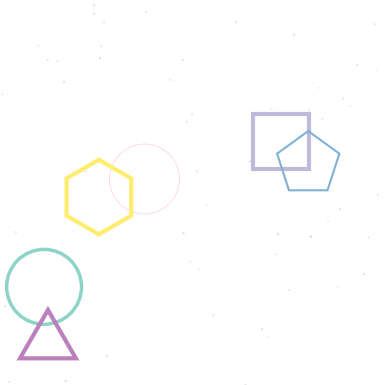[{"shape": "circle", "thickness": 2.5, "radius": 0.49, "center": [0.115, 0.255]}, {"shape": "square", "thickness": 3, "radius": 0.36, "center": [0.73, 0.633]}, {"shape": "pentagon", "thickness": 1.5, "radius": 0.43, "center": [0.801, 0.575]}, {"shape": "circle", "thickness": 0.5, "radius": 0.45, "center": [0.375, 0.535]}, {"shape": "triangle", "thickness": 3, "radius": 0.42, "center": [0.125, 0.111]}, {"shape": "hexagon", "thickness": 3, "radius": 0.48, "center": [0.257, 0.488]}]